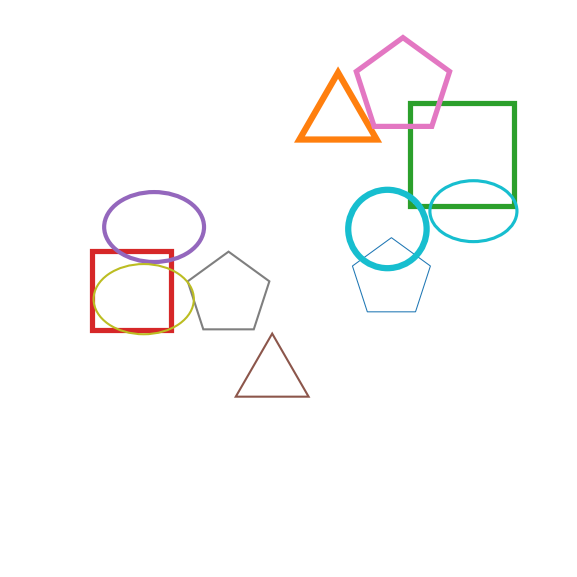[{"shape": "pentagon", "thickness": 0.5, "radius": 0.35, "center": [0.678, 0.517]}, {"shape": "triangle", "thickness": 3, "radius": 0.39, "center": [0.585, 0.796]}, {"shape": "square", "thickness": 2.5, "radius": 0.45, "center": [0.8, 0.732]}, {"shape": "square", "thickness": 2.5, "radius": 0.34, "center": [0.228, 0.496]}, {"shape": "oval", "thickness": 2, "radius": 0.43, "center": [0.267, 0.606]}, {"shape": "triangle", "thickness": 1, "radius": 0.36, "center": [0.471, 0.349]}, {"shape": "pentagon", "thickness": 2.5, "radius": 0.42, "center": [0.698, 0.849]}, {"shape": "pentagon", "thickness": 1, "radius": 0.37, "center": [0.396, 0.489]}, {"shape": "oval", "thickness": 1, "radius": 0.43, "center": [0.249, 0.481]}, {"shape": "circle", "thickness": 3, "radius": 0.34, "center": [0.671, 0.603]}, {"shape": "oval", "thickness": 1.5, "radius": 0.38, "center": [0.82, 0.633]}]